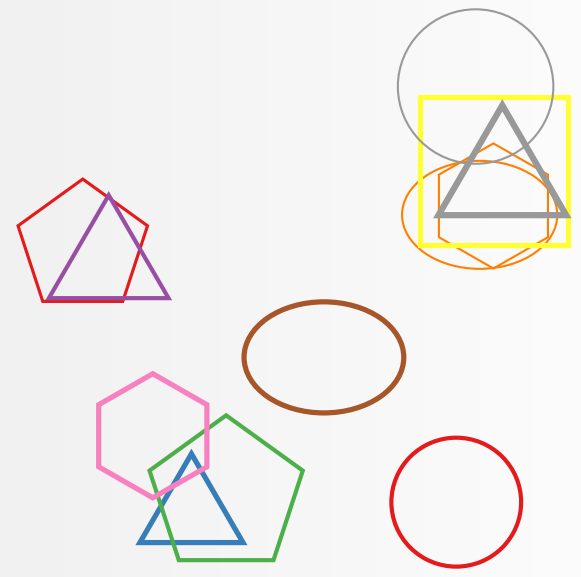[{"shape": "pentagon", "thickness": 1.5, "radius": 0.59, "center": [0.142, 0.572]}, {"shape": "circle", "thickness": 2, "radius": 0.56, "center": [0.785, 0.13]}, {"shape": "triangle", "thickness": 2.5, "radius": 0.51, "center": [0.329, 0.111]}, {"shape": "pentagon", "thickness": 2, "radius": 0.69, "center": [0.389, 0.141]}, {"shape": "triangle", "thickness": 2, "radius": 0.59, "center": [0.187, 0.542]}, {"shape": "oval", "thickness": 1, "radius": 0.67, "center": [0.825, 0.627]}, {"shape": "hexagon", "thickness": 1, "radius": 0.54, "center": [0.849, 0.643]}, {"shape": "square", "thickness": 2.5, "radius": 0.64, "center": [0.85, 0.703]}, {"shape": "oval", "thickness": 2.5, "radius": 0.69, "center": [0.557, 0.38]}, {"shape": "hexagon", "thickness": 2.5, "radius": 0.54, "center": [0.263, 0.245]}, {"shape": "circle", "thickness": 1, "radius": 0.67, "center": [0.818, 0.849]}, {"shape": "triangle", "thickness": 3, "radius": 0.63, "center": [0.864, 0.69]}]